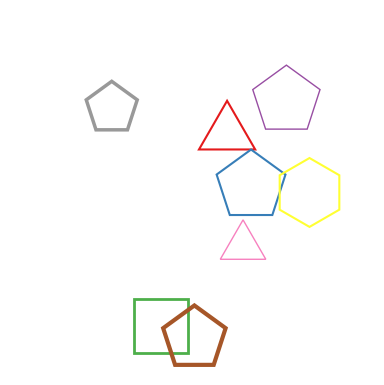[{"shape": "triangle", "thickness": 1.5, "radius": 0.42, "center": [0.59, 0.654]}, {"shape": "pentagon", "thickness": 1.5, "radius": 0.47, "center": [0.652, 0.518]}, {"shape": "square", "thickness": 2, "radius": 0.35, "center": [0.419, 0.152]}, {"shape": "pentagon", "thickness": 1, "radius": 0.46, "center": [0.744, 0.739]}, {"shape": "hexagon", "thickness": 1.5, "radius": 0.45, "center": [0.804, 0.5]}, {"shape": "pentagon", "thickness": 3, "radius": 0.43, "center": [0.505, 0.121]}, {"shape": "triangle", "thickness": 1, "radius": 0.34, "center": [0.631, 0.361]}, {"shape": "pentagon", "thickness": 2.5, "radius": 0.35, "center": [0.29, 0.719]}]